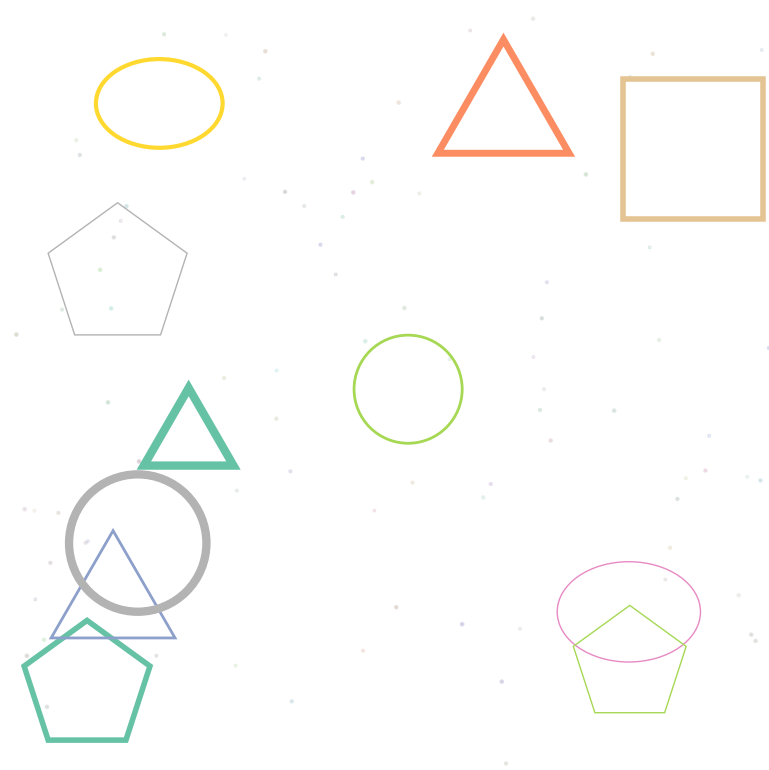[{"shape": "triangle", "thickness": 3, "radius": 0.34, "center": [0.245, 0.429]}, {"shape": "pentagon", "thickness": 2, "radius": 0.43, "center": [0.113, 0.108]}, {"shape": "triangle", "thickness": 2.5, "radius": 0.49, "center": [0.654, 0.85]}, {"shape": "triangle", "thickness": 1, "radius": 0.46, "center": [0.147, 0.218]}, {"shape": "oval", "thickness": 0.5, "radius": 0.47, "center": [0.817, 0.205]}, {"shape": "pentagon", "thickness": 0.5, "radius": 0.39, "center": [0.818, 0.137]}, {"shape": "circle", "thickness": 1, "radius": 0.35, "center": [0.53, 0.495]}, {"shape": "oval", "thickness": 1.5, "radius": 0.41, "center": [0.207, 0.866]}, {"shape": "square", "thickness": 2, "radius": 0.46, "center": [0.9, 0.806]}, {"shape": "pentagon", "thickness": 0.5, "radius": 0.47, "center": [0.153, 0.642]}, {"shape": "circle", "thickness": 3, "radius": 0.45, "center": [0.179, 0.295]}]